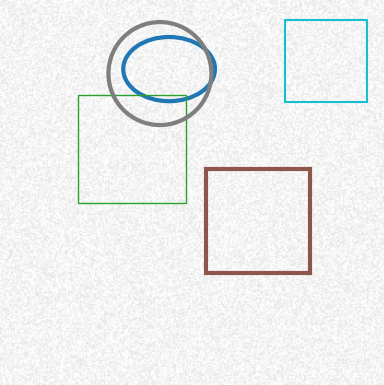[{"shape": "oval", "thickness": 3, "radius": 0.6, "center": [0.439, 0.821]}, {"shape": "square", "thickness": 1, "radius": 0.7, "center": [0.343, 0.613]}, {"shape": "square", "thickness": 3, "radius": 0.67, "center": [0.67, 0.426]}, {"shape": "circle", "thickness": 3, "radius": 0.67, "center": [0.415, 0.809]}, {"shape": "square", "thickness": 1.5, "radius": 0.53, "center": [0.847, 0.842]}]